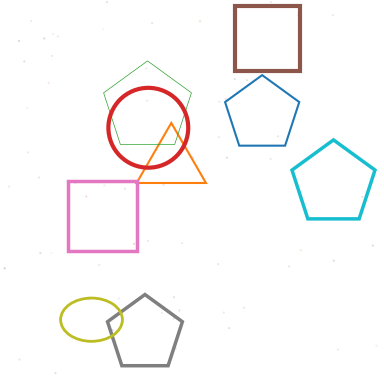[{"shape": "pentagon", "thickness": 1.5, "radius": 0.51, "center": [0.681, 0.704]}, {"shape": "triangle", "thickness": 1.5, "radius": 0.52, "center": [0.445, 0.577]}, {"shape": "pentagon", "thickness": 0.5, "radius": 0.6, "center": [0.383, 0.722]}, {"shape": "circle", "thickness": 3, "radius": 0.52, "center": [0.385, 0.668]}, {"shape": "square", "thickness": 3, "radius": 0.42, "center": [0.695, 0.9]}, {"shape": "square", "thickness": 2.5, "radius": 0.45, "center": [0.266, 0.438]}, {"shape": "pentagon", "thickness": 2.5, "radius": 0.51, "center": [0.377, 0.133]}, {"shape": "oval", "thickness": 2, "radius": 0.4, "center": [0.238, 0.17]}, {"shape": "pentagon", "thickness": 2.5, "radius": 0.57, "center": [0.866, 0.523]}]